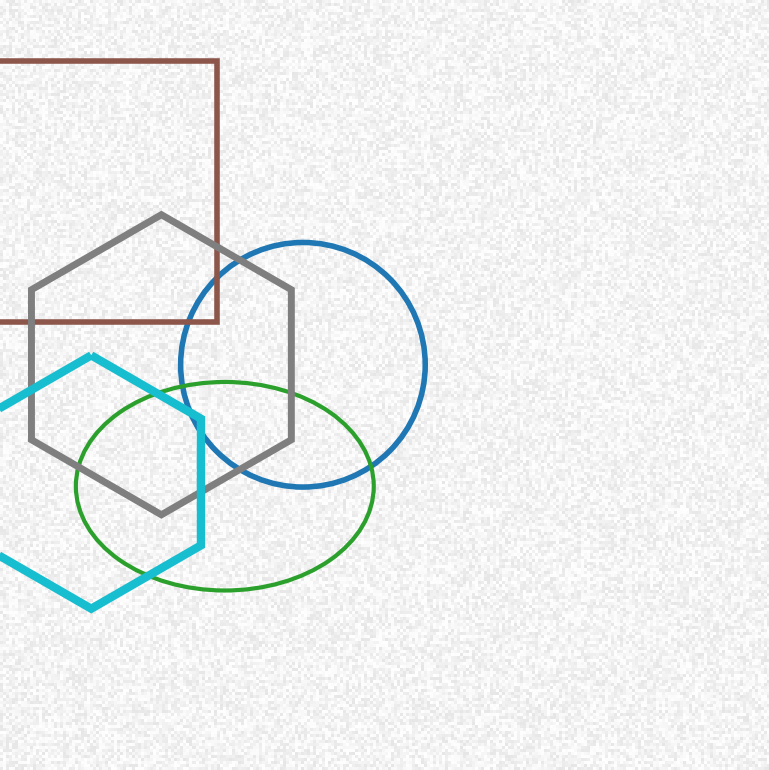[{"shape": "circle", "thickness": 2, "radius": 0.79, "center": [0.393, 0.526]}, {"shape": "oval", "thickness": 1.5, "radius": 0.97, "center": [0.292, 0.369]}, {"shape": "square", "thickness": 2, "radius": 0.85, "center": [0.112, 0.752]}, {"shape": "hexagon", "thickness": 2.5, "radius": 0.97, "center": [0.21, 0.526]}, {"shape": "hexagon", "thickness": 3, "radius": 0.82, "center": [0.118, 0.374]}]